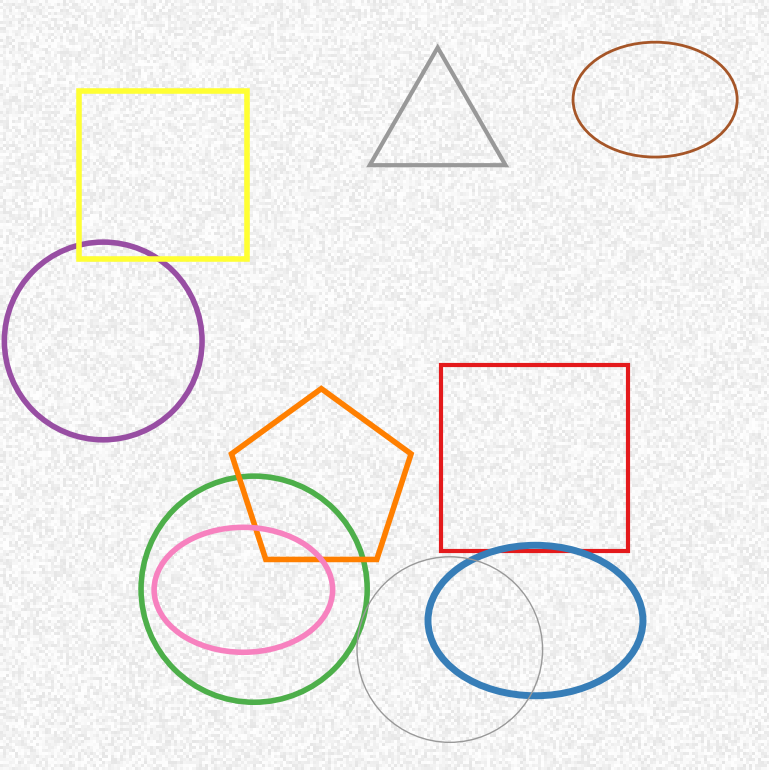[{"shape": "square", "thickness": 1.5, "radius": 0.61, "center": [0.694, 0.405]}, {"shape": "oval", "thickness": 2.5, "radius": 0.7, "center": [0.695, 0.194]}, {"shape": "circle", "thickness": 2, "radius": 0.73, "center": [0.33, 0.235]}, {"shape": "circle", "thickness": 2, "radius": 0.64, "center": [0.134, 0.557]}, {"shape": "pentagon", "thickness": 2, "radius": 0.61, "center": [0.417, 0.373]}, {"shape": "square", "thickness": 2, "radius": 0.54, "center": [0.212, 0.773]}, {"shape": "oval", "thickness": 1, "radius": 0.53, "center": [0.851, 0.871]}, {"shape": "oval", "thickness": 2, "radius": 0.58, "center": [0.316, 0.234]}, {"shape": "circle", "thickness": 0.5, "radius": 0.6, "center": [0.584, 0.156]}, {"shape": "triangle", "thickness": 1.5, "radius": 0.51, "center": [0.568, 0.836]}]